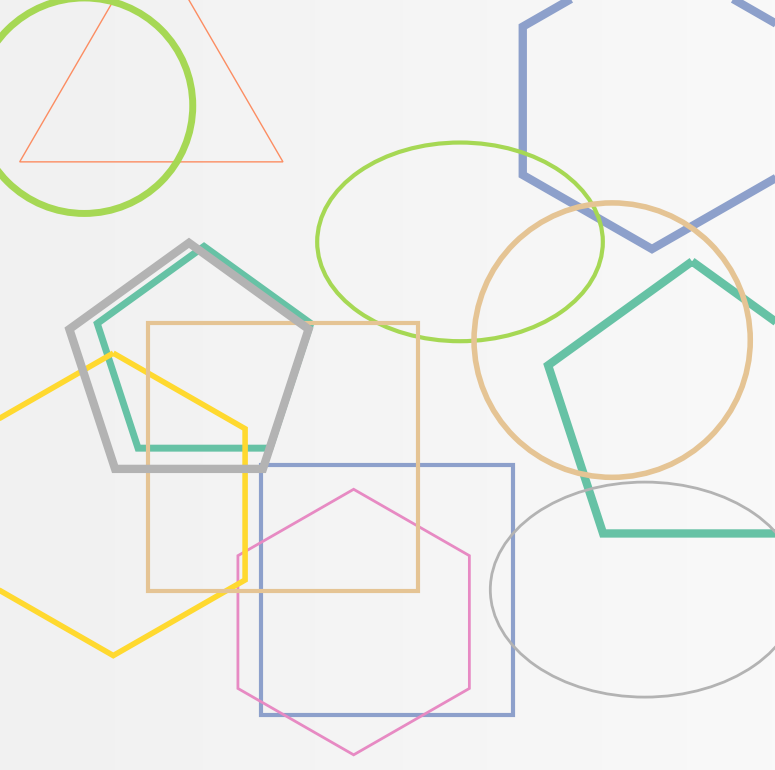[{"shape": "pentagon", "thickness": 2.5, "radius": 0.72, "center": [0.263, 0.535]}, {"shape": "pentagon", "thickness": 3, "radius": 0.98, "center": [0.893, 0.465]}, {"shape": "triangle", "thickness": 0.5, "radius": 0.98, "center": [0.195, 0.888]}, {"shape": "square", "thickness": 1.5, "radius": 0.81, "center": [0.5, 0.234]}, {"shape": "hexagon", "thickness": 3, "radius": 0.96, "center": [0.841, 0.869]}, {"shape": "hexagon", "thickness": 1, "radius": 0.86, "center": [0.456, 0.192]}, {"shape": "circle", "thickness": 2.5, "radius": 0.7, "center": [0.109, 0.863]}, {"shape": "oval", "thickness": 1.5, "radius": 0.92, "center": [0.594, 0.686]}, {"shape": "hexagon", "thickness": 2, "radius": 0.98, "center": [0.146, 0.345]}, {"shape": "square", "thickness": 1.5, "radius": 0.87, "center": [0.365, 0.406]}, {"shape": "circle", "thickness": 2, "radius": 0.89, "center": [0.79, 0.558]}, {"shape": "pentagon", "thickness": 3, "radius": 0.81, "center": [0.244, 0.522]}, {"shape": "oval", "thickness": 1, "radius": 1.0, "center": [0.832, 0.234]}]